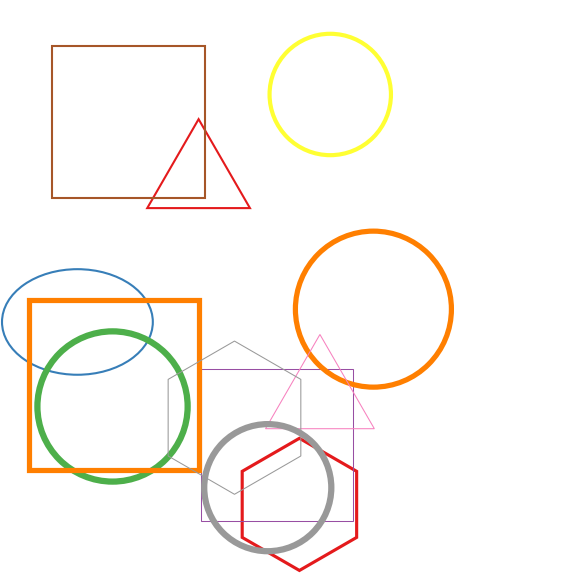[{"shape": "hexagon", "thickness": 1.5, "radius": 0.57, "center": [0.518, 0.126]}, {"shape": "triangle", "thickness": 1, "radius": 0.51, "center": [0.344, 0.69]}, {"shape": "oval", "thickness": 1, "radius": 0.65, "center": [0.134, 0.442]}, {"shape": "circle", "thickness": 3, "radius": 0.65, "center": [0.195, 0.295]}, {"shape": "square", "thickness": 0.5, "radius": 0.66, "center": [0.479, 0.229]}, {"shape": "square", "thickness": 2.5, "radius": 0.73, "center": [0.197, 0.333]}, {"shape": "circle", "thickness": 2.5, "radius": 0.68, "center": [0.647, 0.464]}, {"shape": "circle", "thickness": 2, "radius": 0.53, "center": [0.572, 0.836]}, {"shape": "square", "thickness": 1, "radius": 0.66, "center": [0.222, 0.788]}, {"shape": "triangle", "thickness": 0.5, "radius": 0.54, "center": [0.554, 0.311]}, {"shape": "hexagon", "thickness": 0.5, "radius": 0.66, "center": [0.406, 0.276]}, {"shape": "circle", "thickness": 3, "radius": 0.55, "center": [0.464, 0.155]}]